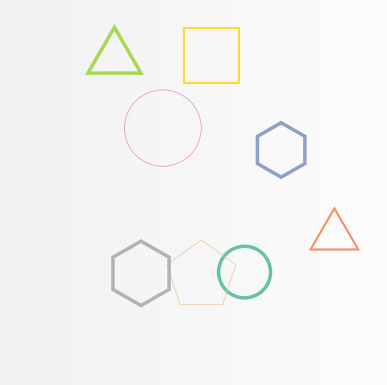[{"shape": "circle", "thickness": 2.5, "radius": 0.34, "center": [0.631, 0.293]}, {"shape": "triangle", "thickness": 1.5, "radius": 0.36, "center": [0.863, 0.388]}, {"shape": "hexagon", "thickness": 2.5, "radius": 0.35, "center": [0.726, 0.61]}, {"shape": "circle", "thickness": 0.5, "radius": 0.5, "center": [0.42, 0.667]}, {"shape": "triangle", "thickness": 2.5, "radius": 0.4, "center": [0.295, 0.85]}, {"shape": "square", "thickness": 1.5, "radius": 0.36, "center": [0.545, 0.855]}, {"shape": "pentagon", "thickness": 0.5, "radius": 0.47, "center": [0.52, 0.284]}, {"shape": "hexagon", "thickness": 2.5, "radius": 0.42, "center": [0.364, 0.29]}]